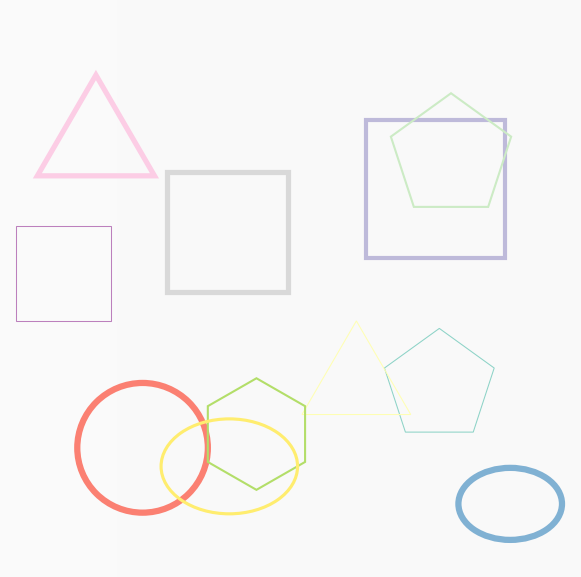[{"shape": "pentagon", "thickness": 0.5, "radius": 0.5, "center": [0.756, 0.331]}, {"shape": "triangle", "thickness": 0.5, "radius": 0.54, "center": [0.613, 0.335]}, {"shape": "square", "thickness": 2, "radius": 0.6, "center": [0.75, 0.671]}, {"shape": "circle", "thickness": 3, "radius": 0.56, "center": [0.245, 0.224]}, {"shape": "oval", "thickness": 3, "radius": 0.45, "center": [0.878, 0.127]}, {"shape": "hexagon", "thickness": 1, "radius": 0.48, "center": [0.441, 0.248]}, {"shape": "triangle", "thickness": 2.5, "radius": 0.58, "center": [0.165, 0.753]}, {"shape": "square", "thickness": 2.5, "radius": 0.52, "center": [0.392, 0.597]}, {"shape": "square", "thickness": 0.5, "radius": 0.41, "center": [0.109, 0.526]}, {"shape": "pentagon", "thickness": 1, "radius": 0.54, "center": [0.776, 0.729]}, {"shape": "oval", "thickness": 1.5, "radius": 0.59, "center": [0.395, 0.192]}]